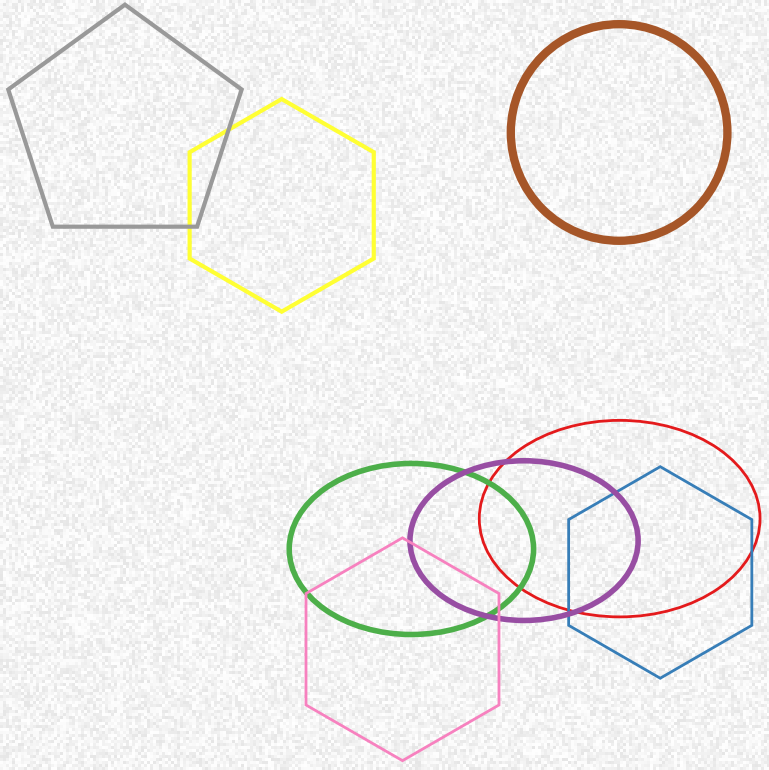[{"shape": "oval", "thickness": 1, "radius": 0.91, "center": [0.805, 0.326]}, {"shape": "hexagon", "thickness": 1, "radius": 0.69, "center": [0.857, 0.257]}, {"shape": "oval", "thickness": 2, "radius": 0.79, "center": [0.534, 0.287]}, {"shape": "oval", "thickness": 2, "radius": 0.74, "center": [0.681, 0.298]}, {"shape": "hexagon", "thickness": 1.5, "radius": 0.69, "center": [0.366, 0.733]}, {"shape": "circle", "thickness": 3, "radius": 0.7, "center": [0.804, 0.828]}, {"shape": "hexagon", "thickness": 1, "radius": 0.72, "center": [0.523, 0.157]}, {"shape": "pentagon", "thickness": 1.5, "radius": 0.8, "center": [0.162, 0.835]}]